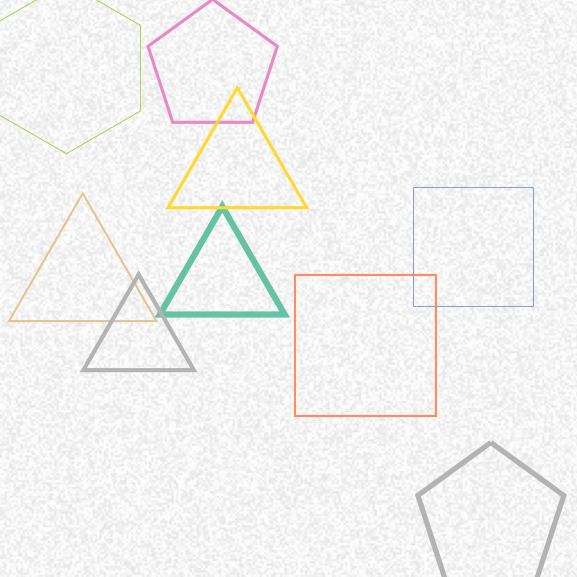[{"shape": "triangle", "thickness": 3, "radius": 0.62, "center": [0.385, 0.517]}, {"shape": "square", "thickness": 1, "radius": 0.61, "center": [0.633, 0.4]}, {"shape": "square", "thickness": 0.5, "radius": 0.52, "center": [0.819, 0.573]}, {"shape": "pentagon", "thickness": 1.5, "radius": 0.59, "center": [0.368, 0.883]}, {"shape": "hexagon", "thickness": 0.5, "radius": 0.74, "center": [0.115, 0.881]}, {"shape": "triangle", "thickness": 1.5, "radius": 0.69, "center": [0.411, 0.709]}, {"shape": "triangle", "thickness": 1, "radius": 0.74, "center": [0.143, 0.517]}, {"shape": "triangle", "thickness": 2, "radius": 0.55, "center": [0.24, 0.413]}, {"shape": "pentagon", "thickness": 2.5, "radius": 0.66, "center": [0.85, 0.1]}]